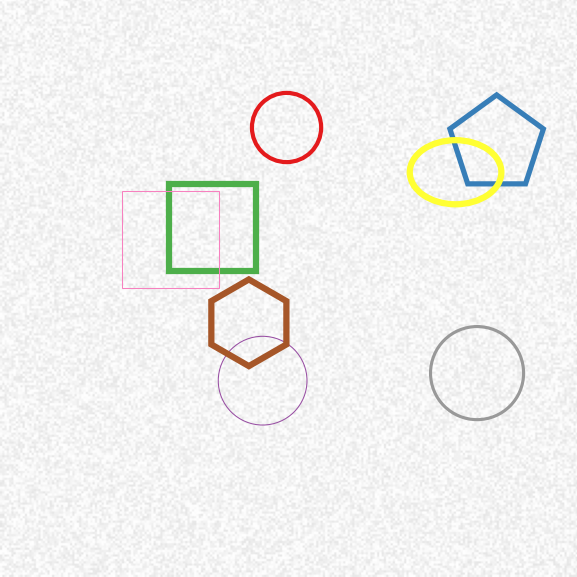[{"shape": "circle", "thickness": 2, "radius": 0.3, "center": [0.496, 0.778]}, {"shape": "pentagon", "thickness": 2.5, "radius": 0.43, "center": [0.86, 0.75]}, {"shape": "square", "thickness": 3, "radius": 0.38, "center": [0.367, 0.605]}, {"shape": "circle", "thickness": 0.5, "radius": 0.38, "center": [0.455, 0.34]}, {"shape": "oval", "thickness": 3, "radius": 0.4, "center": [0.789, 0.701]}, {"shape": "hexagon", "thickness": 3, "radius": 0.38, "center": [0.431, 0.44]}, {"shape": "square", "thickness": 0.5, "radius": 0.42, "center": [0.295, 0.584]}, {"shape": "circle", "thickness": 1.5, "radius": 0.4, "center": [0.826, 0.353]}]